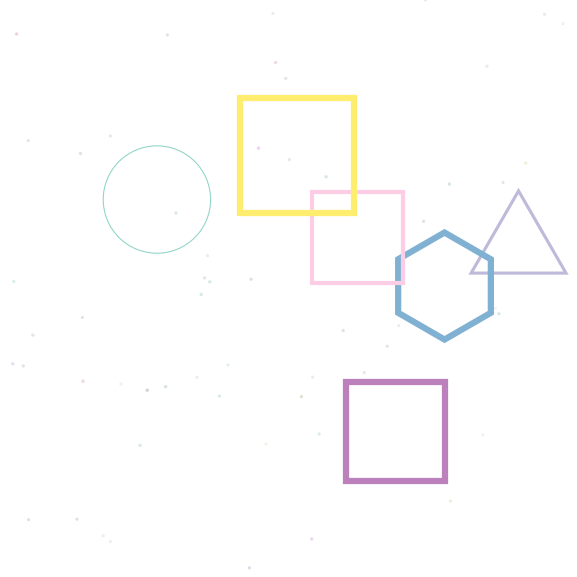[{"shape": "circle", "thickness": 0.5, "radius": 0.46, "center": [0.272, 0.654]}, {"shape": "triangle", "thickness": 1.5, "radius": 0.47, "center": [0.898, 0.574]}, {"shape": "hexagon", "thickness": 3, "radius": 0.46, "center": [0.77, 0.504]}, {"shape": "square", "thickness": 2, "radius": 0.39, "center": [0.619, 0.588]}, {"shape": "square", "thickness": 3, "radius": 0.43, "center": [0.684, 0.252]}, {"shape": "square", "thickness": 3, "radius": 0.5, "center": [0.514, 0.729]}]